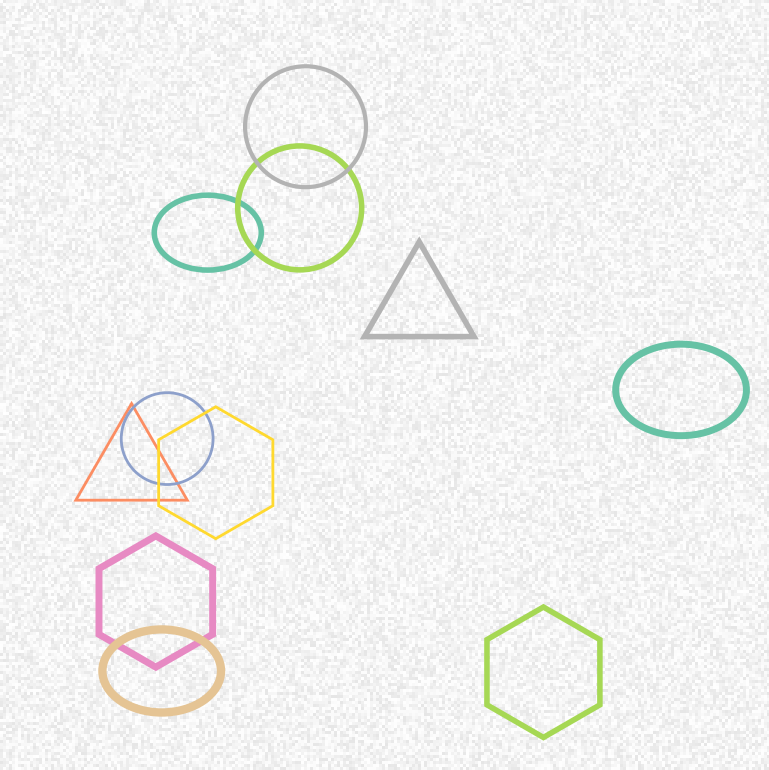[{"shape": "oval", "thickness": 2, "radius": 0.35, "center": [0.27, 0.698]}, {"shape": "oval", "thickness": 2.5, "radius": 0.42, "center": [0.885, 0.494]}, {"shape": "triangle", "thickness": 1, "radius": 0.42, "center": [0.171, 0.392]}, {"shape": "circle", "thickness": 1, "radius": 0.3, "center": [0.217, 0.43]}, {"shape": "hexagon", "thickness": 2.5, "radius": 0.43, "center": [0.202, 0.219]}, {"shape": "hexagon", "thickness": 2, "radius": 0.42, "center": [0.706, 0.127]}, {"shape": "circle", "thickness": 2, "radius": 0.4, "center": [0.389, 0.73]}, {"shape": "hexagon", "thickness": 1, "radius": 0.43, "center": [0.28, 0.386]}, {"shape": "oval", "thickness": 3, "radius": 0.39, "center": [0.21, 0.129]}, {"shape": "triangle", "thickness": 2, "radius": 0.41, "center": [0.544, 0.604]}, {"shape": "circle", "thickness": 1.5, "radius": 0.39, "center": [0.397, 0.835]}]